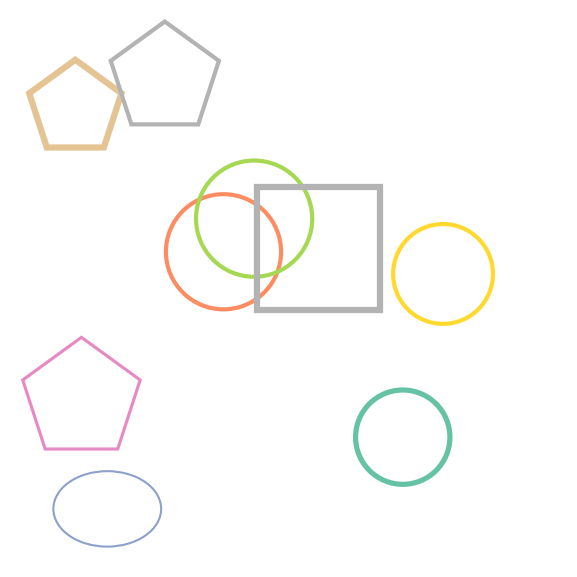[{"shape": "circle", "thickness": 2.5, "radius": 0.41, "center": [0.697, 0.242]}, {"shape": "circle", "thickness": 2, "radius": 0.5, "center": [0.387, 0.563]}, {"shape": "oval", "thickness": 1, "radius": 0.47, "center": [0.186, 0.118]}, {"shape": "pentagon", "thickness": 1.5, "radius": 0.53, "center": [0.141, 0.308]}, {"shape": "circle", "thickness": 2, "radius": 0.5, "center": [0.44, 0.621]}, {"shape": "circle", "thickness": 2, "radius": 0.43, "center": [0.767, 0.525]}, {"shape": "pentagon", "thickness": 3, "radius": 0.42, "center": [0.13, 0.812]}, {"shape": "pentagon", "thickness": 2, "radius": 0.49, "center": [0.285, 0.863]}, {"shape": "square", "thickness": 3, "radius": 0.53, "center": [0.552, 0.568]}]